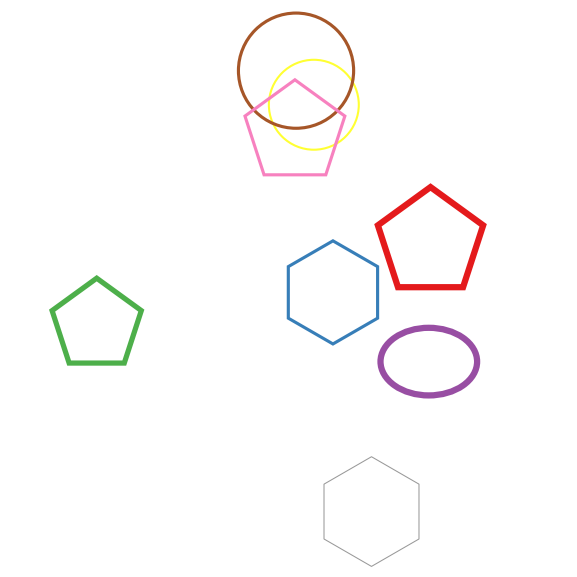[{"shape": "pentagon", "thickness": 3, "radius": 0.48, "center": [0.745, 0.579]}, {"shape": "hexagon", "thickness": 1.5, "radius": 0.45, "center": [0.577, 0.493]}, {"shape": "pentagon", "thickness": 2.5, "radius": 0.41, "center": [0.167, 0.436]}, {"shape": "oval", "thickness": 3, "radius": 0.42, "center": [0.743, 0.373]}, {"shape": "circle", "thickness": 1, "radius": 0.39, "center": [0.543, 0.818]}, {"shape": "circle", "thickness": 1.5, "radius": 0.5, "center": [0.513, 0.877]}, {"shape": "pentagon", "thickness": 1.5, "radius": 0.45, "center": [0.511, 0.77]}, {"shape": "hexagon", "thickness": 0.5, "radius": 0.47, "center": [0.643, 0.113]}]